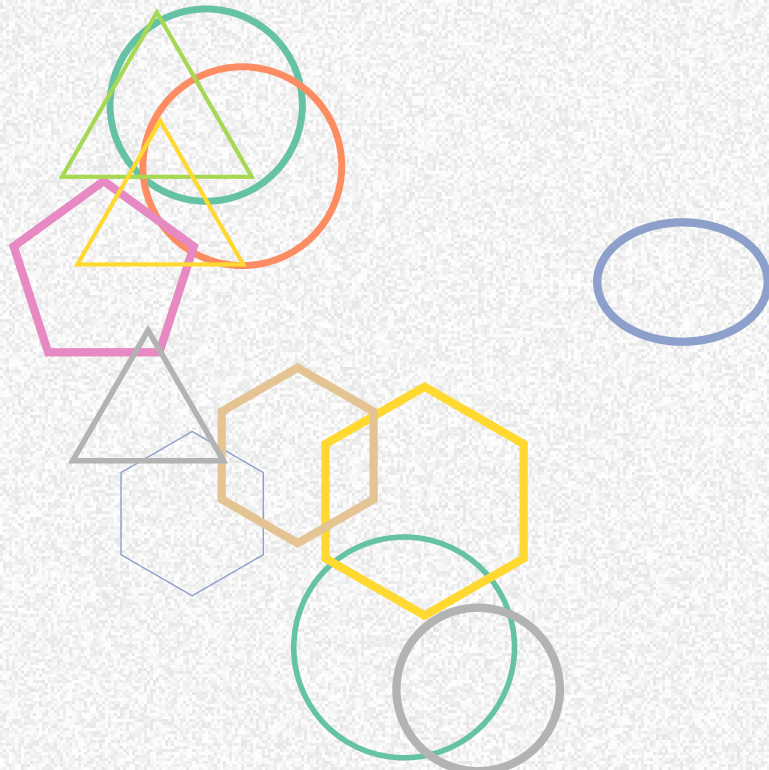[{"shape": "circle", "thickness": 2, "radius": 0.72, "center": [0.525, 0.159]}, {"shape": "circle", "thickness": 2.5, "radius": 0.62, "center": [0.268, 0.863]}, {"shape": "circle", "thickness": 2.5, "radius": 0.65, "center": [0.315, 0.784]}, {"shape": "hexagon", "thickness": 0.5, "radius": 0.53, "center": [0.25, 0.333]}, {"shape": "oval", "thickness": 3, "radius": 0.55, "center": [0.886, 0.634]}, {"shape": "pentagon", "thickness": 3, "radius": 0.61, "center": [0.135, 0.642]}, {"shape": "triangle", "thickness": 1.5, "radius": 0.71, "center": [0.204, 0.842]}, {"shape": "triangle", "thickness": 1.5, "radius": 0.62, "center": [0.208, 0.719]}, {"shape": "hexagon", "thickness": 3, "radius": 0.74, "center": [0.551, 0.349]}, {"shape": "hexagon", "thickness": 3, "radius": 0.57, "center": [0.387, 0.409]}, {"shape": "circle", "thickness": 3, "radius": 0.53, "center": [0.621, 0.105]}, {"shape": "triangle", "thickness": 2, "radius": 0.57, "center": [0.192, 0.458]}]